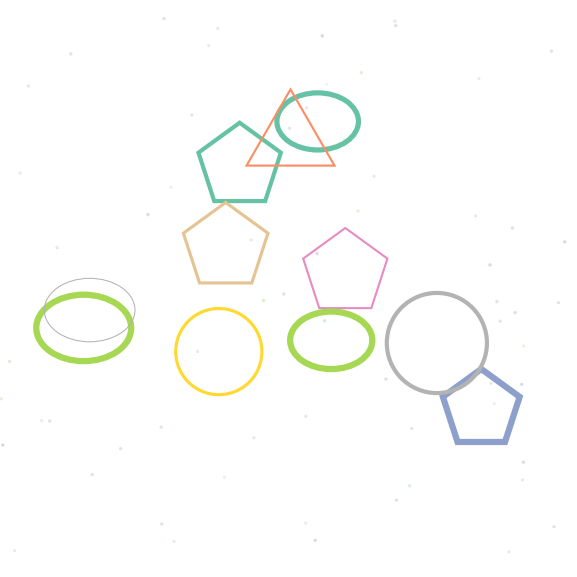[{"shape": "pentagon", "thickness": 2, "radius": 0.38, "center": [0.415, 0.712]}, {"shape": "oval", "thickness": 2.5, "radius": 0.35, "center": [0.55, 0.789]}, {"shape": "triangle", "thickness": 1, "radius": 0.44, "center": [0.503, 0.756]}, {"shape": "pentagon", "thickness": 3, "radius": 0.35, "center": [0.833, 0.29]}, {"shape": "pentagon", "thickness": 1, "radius": 0.38, "center": [0.598, 0.528]}, {"shape": "oval", "thickness": 3, "radius": 0.41, "center": [0.145, 0.431]}, {"shape": "oval", "thickness": 3, "radius": 0.36, "center": [0.574, 0.41]}, {"shape": "circle", "thickness": 1.5, "radius": 0.37, "center": [0.379, 0.39]}, {"shape": "pentagon", "thickness": 1.5, "radius": 0.39, "center": [0.391, 0.572]}, {"shape": "circle", "thickness": 2, "radius": 0.43, "center": [0.756, 0.405]}, {"shape": "oval", "thickness": 0.5, "radius": 0.39, "center": [0.155, 0.462]}]